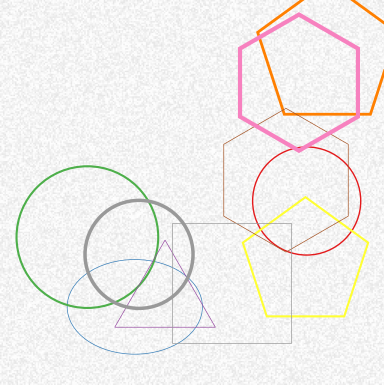[{"shape": "circle", "thickness": 1, "radius": 0.7, "center": [0.797, 0.478]}, {"shape": "oval", "thickness": 0.5, "radius": 0.88, "center": [0.35, 0.203]}, {"shape": "circle", "thickness": 1.5, "radius": 0.92, "center": [0.227, 0.384]}, {"shape": "triangle", "thickness": 0.5, "radius": 0.75, "center": [0.429, 0.226]}, {"shape": "pentagon", "thickness": 2, "radius": 0.95, "center": [0.85, 0.857]}, {"shape": "pentagon", "thickness": 1.5, "radius": 0.86, "center": [0.793, 0.317]}, {"shape": "hexagon", "thickness": 0.5, "radius": 0.93, "center": [0.743, 0.532]}, {"shape": "hexagon", "thickness": 3, "radius": 0.88, "center": [0.777, 0.785]}, {"shape": "circle", "thickness": 2.5, "radius": 0.7, "center": [0.361, 0.339]}, {"shape": "square", "thickness": 0.5, "radius": 0.78, "center": [0.601, 0.266]}]